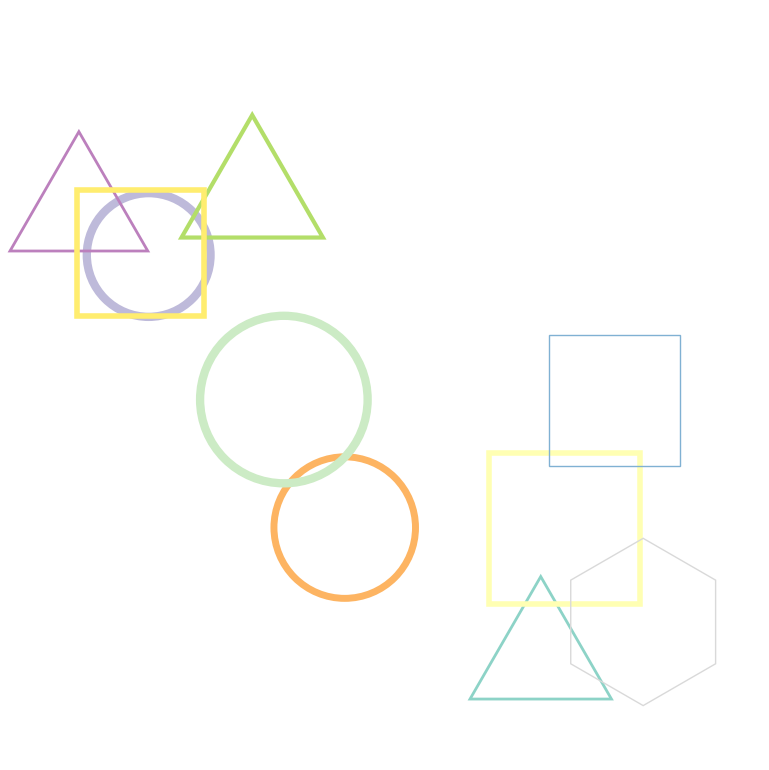[{"shape": "triangle", "thickness": 1, "radius": 0.53, "center": [0.702, 0.145]}, {"shape": "square", "thickness": 2, "radius": 0.49, "center": [0.733, 0.314]}, {"shape": "circle", "thickness": 3, "radius": 0.4, "center": [0.193, 0.669]}, {"shape": "square", "thickness": 0.5, "radius": 0.43, "center": [0.798, 0.479]}, {"shape": "circle", "thickness": 2.5, "radius": 0.46, "center": [0.448, 0.315]}, {"shape": "triangle", "thickness": 1.5, "radius": 0.53, "center": [0.328, 0.745]}, {"shape": "hexagon", "thickness": 0.5, "radius": 0.54, "center": [0.835, 0.192]}, {"shape": "triangle", "thickness": 1, "radius": 0.52, "center": [0.102, 0.726]}, {"shape": "circle", "thickness": 3, "radius": 0.54, "center": [0.369, 0.481]}, {"shape": "square", "thickness": 2, "radius": 0.41, "center": [0.182, 0.671]}]